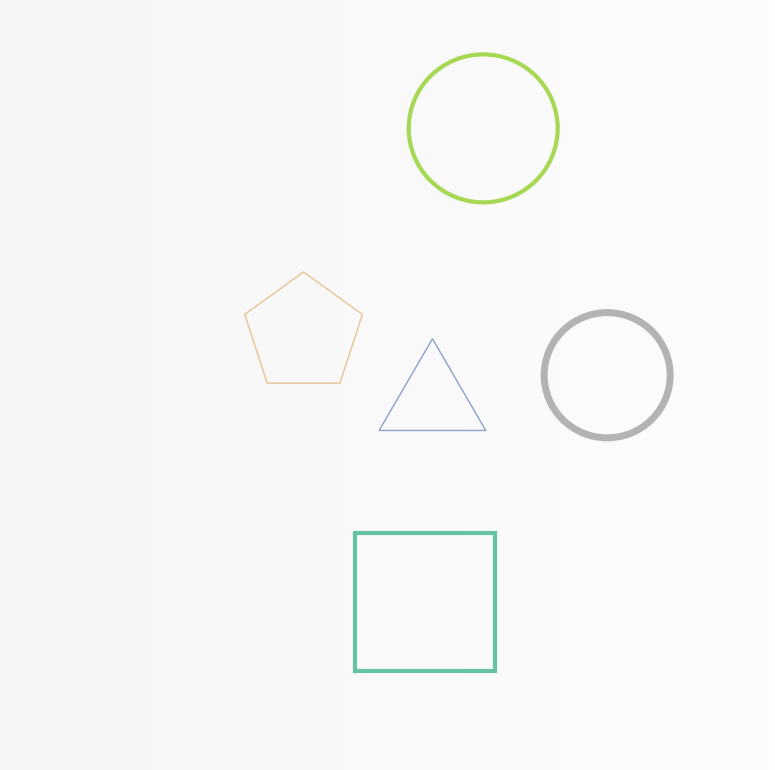[{"shape": "square", "thickness": 1.5, "radius": 0.45, "center": [0.548, 0.218]}, {"shape": "triangle", "thickness": 0.5, "radius": 0.4, "center": [0.558, 0.481]}, {"shape": "circle", "thickness": 1.5, "radius": 0.48, "center": [0.623, 0.833]}, {"shape": "pentagon", "thickness": 0.5, "radius": 0.4, "center": [0.392, 0.567]}, {"shape": "circle", "thickness": 2.5, "radius": 0.41, "center": [0.783, 0.513]}]